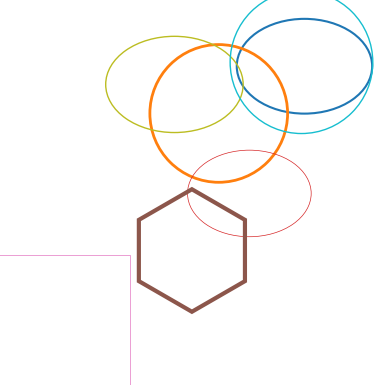[{"shape": "oval", "thickness": 1.5, "radius": 0.88, "center": [0.791, 0.828]}, {"shape": "circle", "thickness": 2, "radius": 0.89, "center": [0.568, 0.705]}, {"shape": "oval", "thickness": 0.5, "radius": 0.8, "center": [0.648, 0.498]}, {"shape": "hexagon", "thickness": 3, "radius": 0.8, "center": [0.498, 0.349]}, {"shape": "square", "thickness": 0.5, "radius": 0.99, "center": [0.142, 0.14]}, {"shape": "oval", "thickness": 1, "radius": 0.89, "center": [0.453, 0.781]}, {"shape": "circle", "thickness": 1, "radius": 0.93, "center": [0.783, 0.838]}]